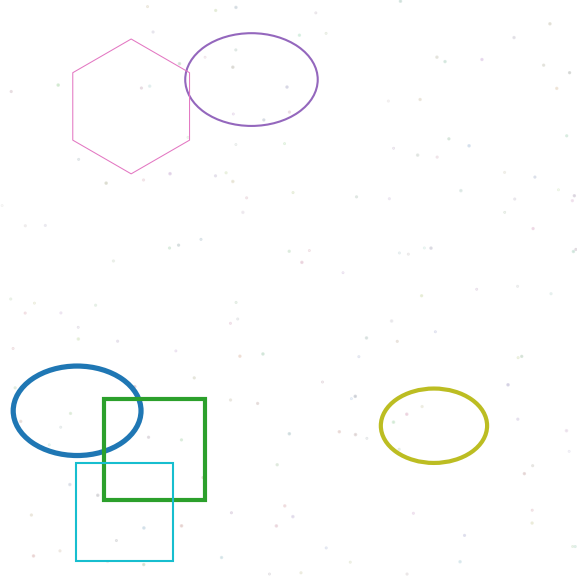[{"shape": "oval", "thickness": 2.5, "radius": 0.55, "center": [0.134, 0.288]}, {"shape": "square", "thickness": 2, "radius": 0.44, "center": [0.267, 0.221]}, {"shape": "oval", "thickness": 1, "radius": 0.57, "center": [0.435, 0.861]}, {"shape": "hexagon", "thickness": 0.5, "radius": 0.58, "center": [0.227, 0.815]}, {"shape": "oval", "thickness": 2, "radius": 0.46, "center": [0.751, 0.262]}, {"shape": "square", "thickness": 1, "radius": 0.42, "center": [0.215, 0.113]}]